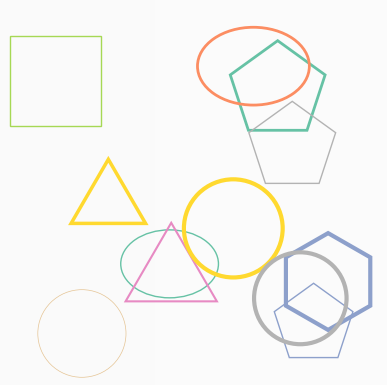[{"shape": "pentagon", "thickness": 2, "radius": 0.64, "center": [0.717, 0.766]}, {"shape": "oval", "thickness": 1, "radius": 0.63, "center": [0.438, 0.315]}, {"shape": "oval", "thickness": 2, "radius": 0.72, "center": [0.654, 0.828]}, {"shape": "hexagon", "thickness": 3, "radius": 0.63, "center": [0.847, 0.269]}, {"shape": "pentagon", "thickness": 1, "radius": 0.53, "center": [0.809, 0.158]}, {"shape": "triangle", "thickness": 1.5, "radius": 0.68, "center": [0.442, 0.285]}, {"shape": "square", "thickness": 1, "radius": 0.59, "center": [0.143, 0.789]}, {"shape": "triangle", "thickness": 2.5, "radius": 0.55, "center": [0.28, 0.475]}, {"shape": "circle", "thickness": 3, "radius": 0.64, "center": [0.602, 0.407]}, {"shape": "circle", "thickness": 0.5, "radius": 0.57, "center": [0.211, 0.134]}, {"shape": "pentagon", "thickness": 1, "radius": 0.59, "center": [0.754, 0.619]}, {"shape": "circle", "thickness": 3, "radius": 0.6, "center": [0.775, 0.225]}]